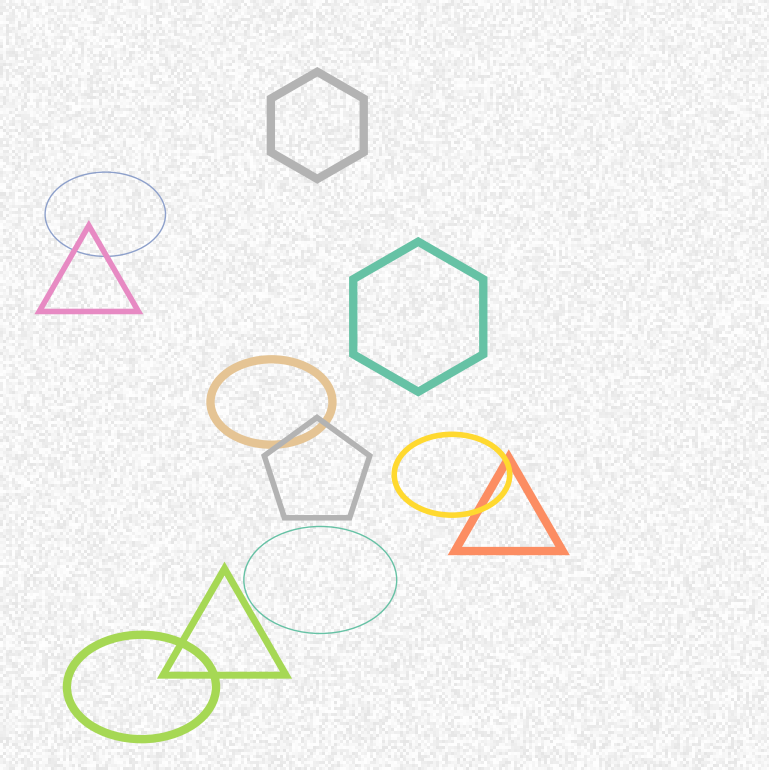[{"shape": "oval", "thickness": 0.5, "radius": 0.5, "center": [0.416, 0.247]}, {"shape": "hexagon", "thickness": 3, "radius": 0.49, "center": [0.543, 0.589]}, {"shape": "triangle", "thickness": 3, "radius": 0.4, "center": [0.661, 0.325]}, {"shape": "oval", "thickness": 0.5, "radius": 0.39, "center": [0.137, 0.722]}, {"shape": "triangle", "thickness": 2, "radius": 0.37, "center": [0.115, 0.633]}, {"shape": "oval", "thickness": 3, "radius": 0.48, "center": [0.184, 0.108]}, {"shape": "triangle", "thickness": 2.5, "radius": 0.46, "center": [0.292, 0.169]}, {"shape": "oval", "thickness": 2, "radius": 0.37, "center": [0.587, 0.383]}, {"shape": "oval", "thickness": 3, "radius": 0.4, "center": [0.353, 0.478]}, {"shape": "hexagon", "thickness": 3, "radius": 0.35, "center": [0.412, 0.837]}, {"shape": "pentagon", "thickness": 2, "radius": 0.36, "center": [0.412, 0.386]}]